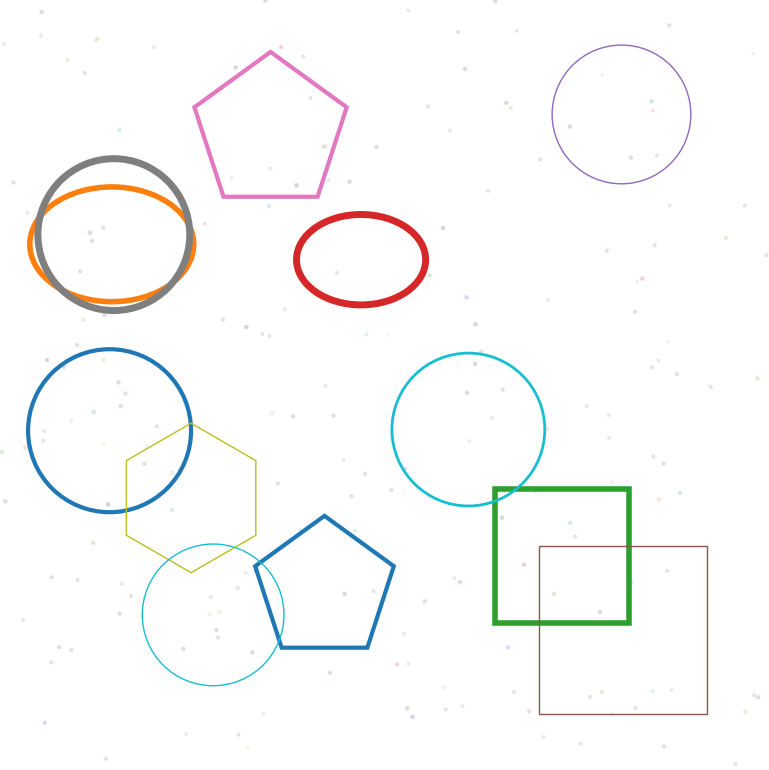[{"shape": "pentagon", "thickness": 1.5, "radius": 0.47, "center": [0.421, 0.235]}, {"shape": "circle", "thickness": 1.5, "radius": 0.53, "center": [0.142, 0.441]}, {"shape": "oval", "thickness": 2, "radius": 0.53, "center": [0.145, 0.683]}, {"shape": "square", "thickness": 2, "radius": 0.43, "center": [0.73, 0.278]}, {"shape": "oval", "thickness": 2.5, "radius": 0.42, "center": [0.469, 0.663]}, {"shape": "circle", "thickness": 0.5, "radius": 0.45, "center": [0.807, 0.851]}, {"shape": "square", "thickness": 0.5, "radius": 0.54, "center": [0.809, 0.182]}, {"shape": "pentagon", "thickness": 1.5, "radius": 0.52, "center": [0.351, 0.829]}, {"shape": "circle", "thickness": 2.5, "radius": 0.49, "center": [0.148, 0.695]}, {"shape": "hexagon", "thickness": 0.5, "radius": 0.49, "center": [0.248, 0.353]}, {"shape": "circle", "thickness": 1, "radius": 0.5, "center": [0.608, 0.442]}, {"shape": "circle", "thickness": 0.5, "radius": 0.46, "center": [0.277, 0.201]}]